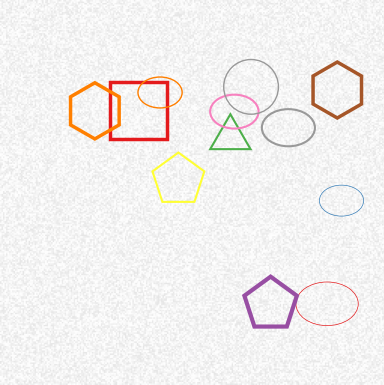[{"shape": "square", "thickness": 2.5, "radius": 0.37, "center": [0.359, 0.714]}, {"shape": "oval", "thickness": 0.5, "radius": 0.4, "center": [0.85, 0.211]}, {"shape": "oval", "thickness": 0.5, "radius": 0.29, "center": [0.887, 0.479]}, {"shape": "triangle", "thickness": 1.5, "radius": 0.3, "center": [0.598, 0.643]}, {"shape": "pentagon", "thickness": 3, "radius": 0.36, "center": [0.703, 0.21]}, {"shape": "oval", "thickness": 1, "radius": 0.29, "center": [0.416, 0.76]}, {"shape": "hexagon", "thickness": 2.5, "radius": 0.36, "center": [0.246, 0.712]}, {"shape": "pentagon", "thickness": 1.5, "radius": 0.35, "center": [0.463, 0.533]}, {"shape": "hexagon", "thickness": 2.5, "radius": 0.36, "center": [0.876, 0.766]}, {"shape": "oval", "thickness": 1.5, "radius": 0.31, "center": [0.609, 0.71]}, {"shape": "circle", "thickness": 1, "radius": 0.36, "center": [0.652, 0.774]}, {"shape": "oval", "thickness": 1.5, "radius": 0.34, "center": [0.749, 0.668]}]